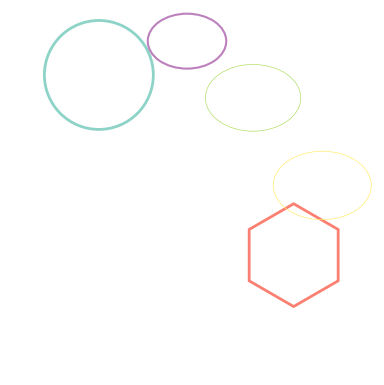[{"shape": "circle", "thickness": 2, "radius": 0.71, "center": [0.257, 0.805]}, {"shape": "hexagon", "thickness": 2, "radius": 0.67, "center": [0.763, 0.337]}, {"shape": "oval", "thickness": 0.5, "radius": 0.62, "center": [0.657, 0.746]}, {"shape": "oval", "thickness": 1.5, "radius": 0.51, "center": [0.486, 0.893]}, {"shape": "oval", "thickness": 0.5, "radius": 0.64, "center": [0.837, 0.518]}]